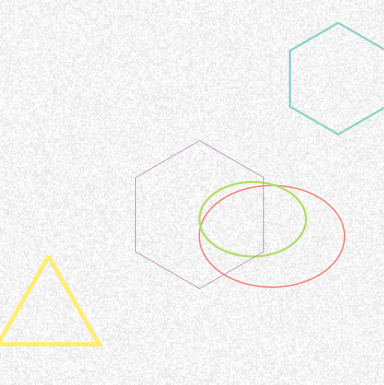[{"shape": "hexagon", "thickness": 1.5, "radius": 0.72, "center": [0.878, 0.796]}, {"shape": "oval", "thickness": 1, "radius": 0.94, "center": [0.706, 0.386]}, {"shape": "oval", "thickness": 1.5, "radius": 0.69, "center": [0.656, 0.431]}, {"shape": "hexagon", "thickness": 0.5, "radius": 0.96, "center": [0.518, 0.443]}, {"shape": "triangle", "thickness": 3, "radius": 0.76, "center": [0.126, 0.182]}]